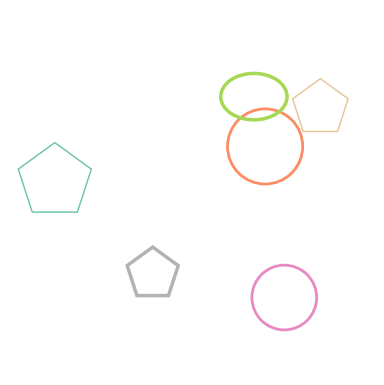[{"shape": "pentagon", "thickness": 1, "radius": 0.5, "center": [0.142, 0.53]}, {"shape": "circle", "thickness": 2, "radius": 0.49, "center": [0.689, 0.62]}, {"shape": "circle", "thickness": 2, "radius": 0.42, "center": [0.738, 0.227]}, {"shape": "oval", "thickness": 2.5, "radius": 0.43, "center": [0.659, 0.749]}, {"shape": "pentagon", "thickness": 1, "radius": 0.38, "center": [0.832, 0.72]}, {"shape": "pentagon", "thickness": 2.5, "radius": 0.35, "center": [0.397, 0.289]}]